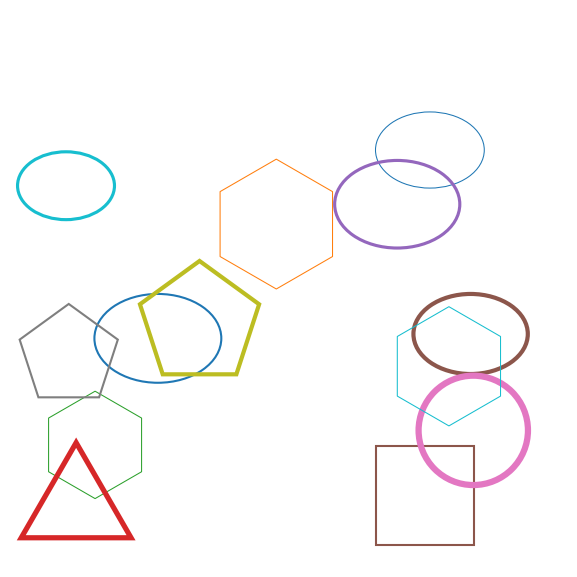[{"shape": "oval", "thickness": 0.5, "radius": 0.47, "center": [0.744, 0.739]}, {"shape": "oval", "thickness": 1, "radius": 0.55, "center": [0.273, 0.413]}, {"shape": "hexagon", "thickness": 0.5, "radius": 0.56, "center": [0.478, 0.611]}, {"shape": "hexagon", "thickness": 0.5, "radius": 0.46, "center": [0.165, 0.229]}, {"shape": "triangle", "thickness": 2.5, "radius": 0.55, "center": [0.132, 0.123]}, {"shape": "oval", "thickness": 1.5, "radius": 0.54, "center": [0.688, 0.645]}, {"shape": "oval", "thickness": 2, "radius": 0.5, "center": [0.815, 0.421]}, {"shape": "square", "thickness": 1, "radius": 0.43, "center": [0.736, 0.141]}, {"shape": "circle", "thickness": 3, "radius": 0.47, "center": [0.82, 0.254]}, {"shape": "pentagon", "thickness": 1, "radius": 0.45, "center": [0.119, 0.383]}, {"shape": "pentagon", "thickness": 2, "radius": 0.54, "center": [0.346, 0.439]}, {"shape": "hexagon", "thickness": 0.5, "radius": 0.52, "center": [0.777, 0.365]}, {"shape": "oval", "thickness": 1.5, "radius": 0.42, "center": [0.114, 0.678]}]